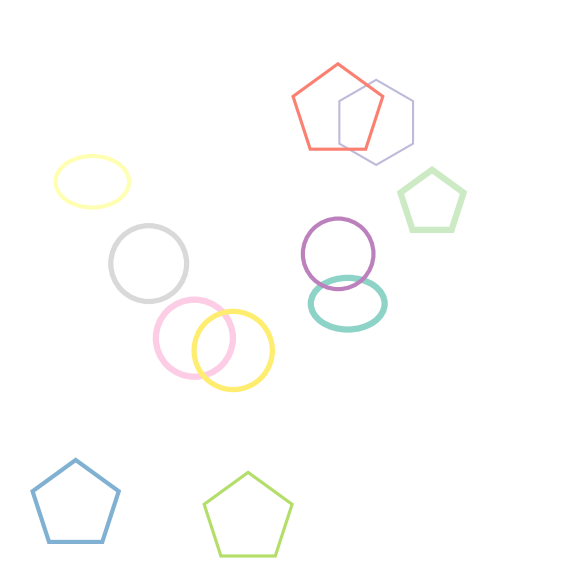[{"shape": "oval", "thickness": 3, "radius": 0.32, "center": [0.602, 0.473]}, {"shape": "oval", "thickness": 2, "radius": 0.32, "center": [0.16, 0.684]}, {"shape": "hexagon", "thickness": 1, "radius": 0.37, "center": [0.651, 0.787]}, {"shape": "pentagon", "thickness": 1.5, "radius": 0.41, "center": [0.585, 0.807]}, {"shape": "pentagon", "thickness": 2, "radius": 0.39, "center": [0.131, 0.124]}, {"shape": "pentagon", "thickness": 1.5, "radius": 0.4, "center": [0.43, 0.101]}, {"shape": "circle", "thickness": 3, "radius": 0.33, "center": [0.337, 0.414]}, {"shape": "circle", "thickness": 2.5, "radius": 0.33, "center": [0.258, 0.543]}, {"shape": "circle", "thickness": 2, "radius": 0.31, "center": [0.586, 0.56]}, {"shape": "pentagon", "thickness": 3, "radius": 0.29, "center": [0.748, 0.648]}, {"shape": "circle", "thickness": 2.5, "radius": 0.34, "center": [0.404, 0.392]}]